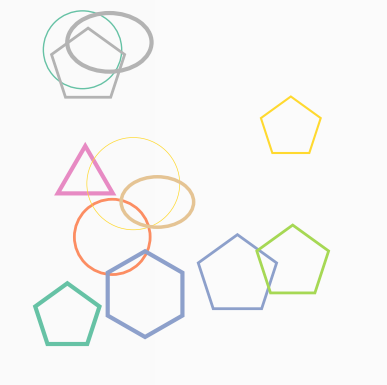[{"shape": "circle", "thickness": 1, "radius": 0.51, "center": [0.213, 0.871]}, {"shape": "pentagon", "thickness": 3, "radius": 0.44, "center": [0.174, 0.177]}, {"shape": "circle", "thickness": 2, "radius": 0.49, "center": [0.29, 0.385]}, {"shape": "pentagon", "thickness": 2, "radius": 0.53, "center": [0.613, 0.284]}, {"shape": "hexagon", "thickness": 3, "radius": 0.56, "center": [0.374, 0.236]}, {"shape": "triangle", "thickness": 3, "radius": 0.41, "center": [0.22, 0.539]}, {"shape": "pentagon", "thickness": 2, "radius": 0.49, "center": [0.755, 0.318]}, {"shape": "pentagon", "thickness": 1.5, "radius": 0.41, "center": [0.751, 0.668]}, {"shape": "circle", "thickness": 0.5, "radius": 0.6, "center": [0.344, 0.523]}, {"shape": "oval", "thickness": 2.5, "radius": 0.47, "center": [0.406, 0.475]}, {"shape": "pentagon", "thickness": 2, "radius": 0.5, "center": [0.227, 0.828]}, {"shape": "oval", "thickness": 3, "radius": 0.54, "center": [0.282, 0.89]}]